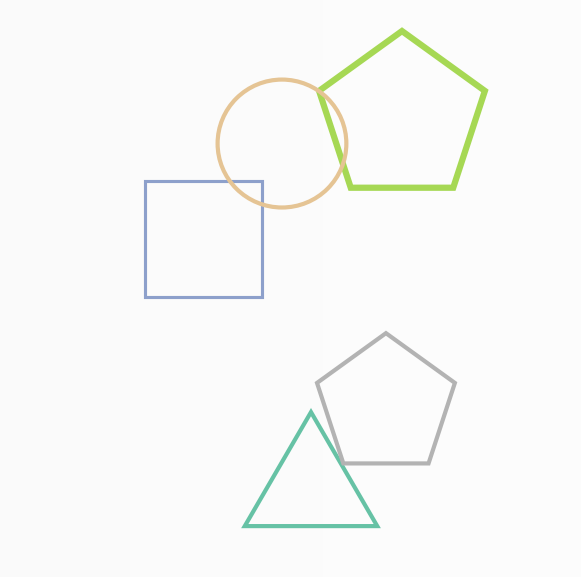[{"shape": "triangle", "thickness": 2, "radius": 0.66, "center": [0.535, 0.154]}, {"shape": "square", "thickness": 1.5, "radius": 0.5, "center": [0.35, 0.585]}, {"shape": "pentagon", "thickness": 3, "radius": 0.75, "center": [0.692, 0.795]}, {"shape": "circle", "thickness": 2, "radius": 0.55, "center": [0.485, 0.751]}, {"shape": "pentagon", "thickness": 2, "radius": 0.62, "center": [0.664, 0.298]}]